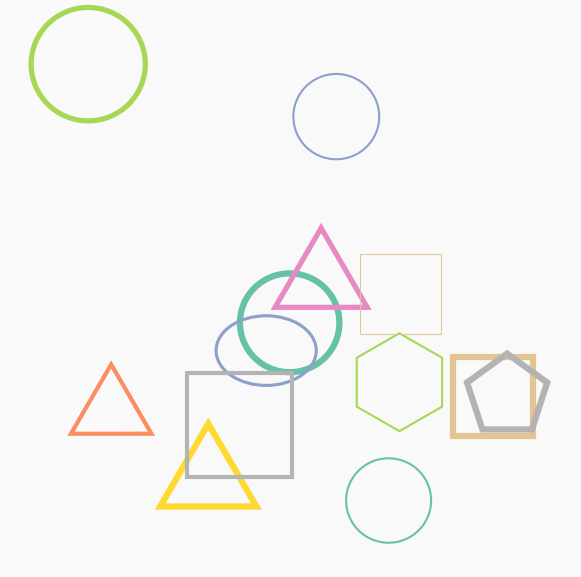[{"shape": "circle", "thickness": 1, "radius": 0.37, "center": [0.669, 0.132]}, {"shape": "circle", "thickness": 3, "radius": 0.43, "center": [0.498, 0.44]}, {"shape": "triangle", "thickness": 2, "radius": 0.4, "center": [0.191, 0.288]}, {"shape": "circle", "thickness": 1, "radius": 0.37, "center": [0.579, 0.797]}, {"shape": "oval", "thickness": 1.5, "radius": 0.43, "center": [0.458, 0.392]}, {"shape": "triangle", "thickness": 2.5, "radius": 0.46, "center": [0.553, 0.513]}, {"shape": "circle", "thickness": 2.5, "radius": 0.49, "center": [0.152, 0.888]}, {"shape": "hexagon", "thickness": 1, "radius": 0.42, "center": [0.687, 0.337]}, {"shape": "triangle", "thickness": 3, "radius": 0.48, "center": [0.358, 0.17]}, {"shape": "square", "thickness": 3, "radius": 0.34, "center": [0.848, 0.312]}, {"shape": "square", "thickness": 0.5, "radius": 0.35, "center": [0.688, 0.49]}, {"shape": "pentagon", "thickness": 3, "radius": 0.36, "center": [0.872, 0.314]}, {"shape": "square", "thickness": 2, "radius": 0.45, "center": [0.412, 0.263]}]